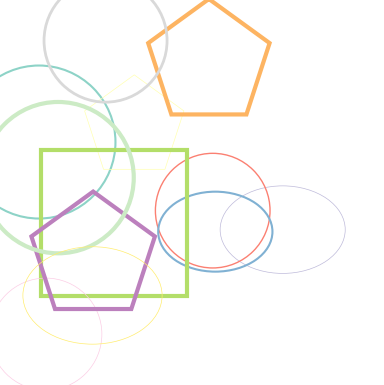[{"shape": "circle", "thickness": 1.5, "radius": 0.99, "center": [0.101, 0.631]}, {"shape": "pentagon", "thickness": 0.5, "radius": 0.68, "center": [0.349, 0.67]}, {"shape": "oval", "thickness": 0.5, "radius": 0.81, "center": [0.734, 0.404]}, {"shape": "circle", "thickness": 1, "radius": 0.74, "center": [0.553, 0.453]}, {"shape": "oval", "thickness": 1.5, "radius": 0.74, "center": [0.559, 0.398]}, {"shape": "pentagon", "thickness": 3, "radius": 0.83, "center": [0.543, 0.837]}, {"shape": "square", "thickness": 3, "radius": 0.95, "center": [0.295, 0.42]}, {"shape": "circle", "thickness": 0.5, "radius": 0.73, "center": [0.119, 0.132]}, {"shape": "circle", "thickness": 2, "radius": 0.8, "center": [0.274, 0.894]}, {"shape": "pentagon", "thickness": 3, "radius": 0.84, "center": [0.242, 0.334]}, {"shape": "circle", "thickness": 3, "radius": 0.98, "center": [0.151, 0.539]}, {"shape": "oval", "thickness": 0.5, "radius": 0.9, "center": [0.24, 0.233]}]